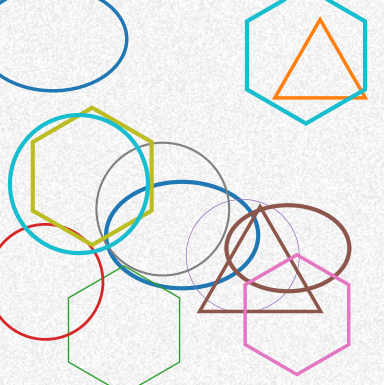[{"shape": "oval", "thickness": 3, "radius": 0.99, "center": [0.473, 0.389]}, {"shape": "oval", "thickness": 2.5, "radius": 0.96, "center": [0.137, 0.899]}, {"shape": "triangle", "thickness": 2.5, "radius": 0.68, "center": [0.831, 0.814]}, {"shape": "hexagon", "thickness": 1, "radius": 0.83, "center": [0.322, 0.143]}, {"shape": "circle", "thickness": 2, "radius": 0.75, "center": [0.118, 0.268]}, {"shape": "circle", "thickness": 0.5, "radius": 0.73, "center": [0.63, 0.335]}, {"shape": "triangle", "thickness": 2.5, "radius": 0.91, "center": [0.676, 0.282]}, {"shape": "oval", "thickness": 3, "radius": 0.8, "center": [0.748, 0.355]}, {"shape": "hexagon", "thickness": 2.5, "radius": 0.78, "center": [0.771, 0.183]}, {"shape": "circle", "thickness": 1.5, "radius": 0.86, "center": [0.423, 0.457]}, {"shape": "hexagon", "thickness": 3, "radius": 0.89, "center": [0.24, 0.542]}, {"shape": "circle", "thickness": 3, "radius": 0.9, "center": [0.205, 0.522]}, {"shape": "hexagon", "thickness": 3, "radius": 0.89, "center": [0.795, 0.856]}]